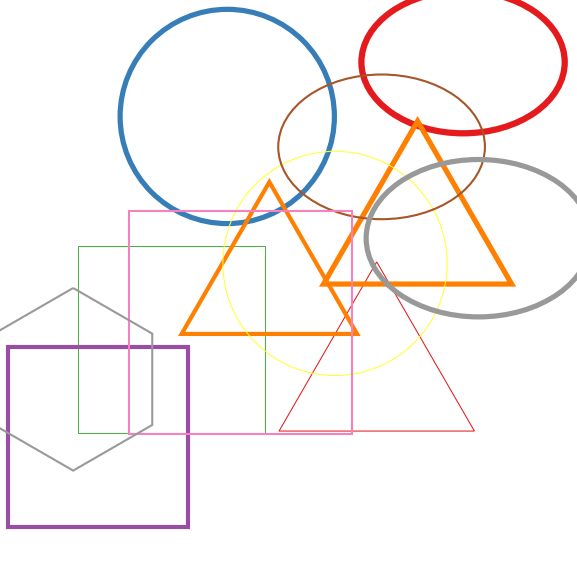[{"shape": "triangle", "thickness": 0.5, "radius": 0.98, "center": [0.652, 0.35]}, {"shape": "oval", "thickness": 3, "radius": 0.88, "center": [0.802, 0.892]}, {"shape": "circle", "thickness": 2.5, "radius": 0.93, "center": [0.394, 0.797]}, {"shape": "square", "thickness": 0.5, "radius": 0.81, "center": [0.297, 0.411]}, {"shape": "square", "thickness": 2, "radius": 0.78, "center": [0.17, 0.243]}, {"shape": "triangle", "thickness": 2.5, "radius": 0.94, "center": [0.723, 0.601]}, {"shape": "triangle", "thickness": 2, "radius": 0.88, "center": [0.466, 0.509]}, {"shape": "circle", "thickness": 0.5, "radius": 0.97, "center": [0.58, 0.543]}, {"shape": "oval", "thickness": 1, "radius": 0.89, "center": [0.661, 0.745]}, {"shape": "square", "thickness": 1, "radius": 0.97, "center": [0.416, 0.441]}, {"shape": "oval", "thickness": 2.5, "radius": 0.97, "center": [0.829, 0.587]}, {"shape": "hexagon", "thickness": 1, "radius": 0.79, "center": [0.127, 0.342]}]